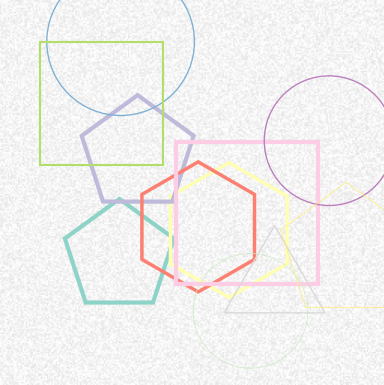[{"shape": "pentagon", "thickness": 3, "radius": 0.74, "center": [0.31, 0.335]}, {"shape": "hexagon", "thickness": 2.5, "radius": 0.88, "center": [0.594, 0.402]}, {"shape": "pentagon", "thickness": 3, "radius": 0.76, "center": [0.358, 0.6]}, {"shape": "hexagon", "thickness": 2.5, "radius": 0.84, "center": [0.515, 0.411]}, {"shape": "circle", "thickness": 1, "radius": 0.96, "center": [0.313, 0.892]}, {"shape": "square", "thickness": 1.5, "radius": 0.8, "center": [0.263, 0.731]}, {"shape": "square", "thickness": 3, "radius": 0.92, "center": [0.643, 0.446]}, {"shape": "triangle", "thickness": 1, "radius": 0.76, "center": [0.713, 0.263]}, {"shape": "circle", "thickness": 1, "radius": 0.84, "center": [0.855, 0.635]}, {"shape": "circle", "thickness": 0.5, "radius": 0.74, "center": [0.651, 0.193]}, {"shape": "pentagon", "thickness": 0.5, "radius": 0.9, "center": [0.899, 0.347]}]